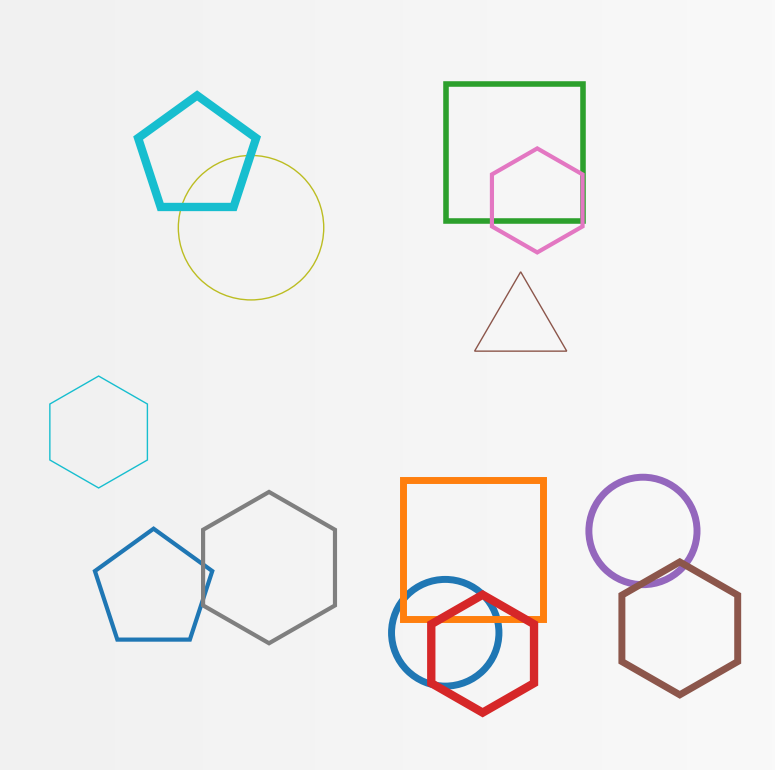[{"shape": "circle", "thickness": 2.5, "radius": 0.35, "center": [0.574, 0.178]}, {"shape": "pentagon", "thickness": 1.5, "radius": 0.4, "center": [0.198, 0.234]}, {"shape": "square", "thickness": 2.5, "radius": 0.45, "center": [0.61, 0.286]}, {"shape": "square", "thickness": 2, "radius": 0.44, "center": [0.664, 0.802]}, {"shape": "hexagon", "thickness": 3, "radius": 0.38, "center": [0.623, 0.151]}, {"shape": "circle", "thickness": 2.5, "radius": 0.35, "center": [0.83, 0.31]}, {"shape": "hexagon", "thickness": 2.5, "radius": 0.43, "center": [0.877, 0.184]}, {"shape": "triangle", "thickness": 0.5, "radius": 0.34, "center": [0.672, 0.578]}, {"shape": "hexagon", "thickness": 1.5, "radius": 0.34, "center": [0.693, 0.74]}, {"shape": "hexagon", "thickness": 1.5, "radius": 0.49, "center": [0.347, 0.263]}, {"shape": "circle", "thickness": 0.5, "radius": 0.47, "center": [0.324, 0.704]}, {"shape": "hexagon", "thickness": 0.5, "radius": 0.36, "center": [0.127, 0.439]}, {"shape": "pentagon", "thickness": 3, "radius": 0.4, "center": [0.254, 0.796]}]